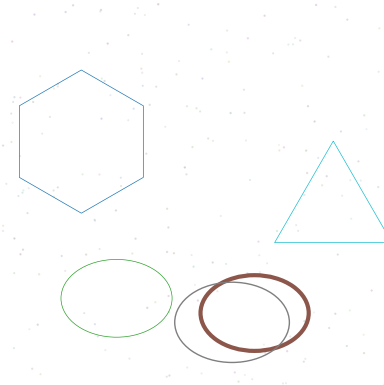[{"shape": "hexagon", "thickness": 0.5, "radius": 0.93, "center": [0.211, 0.632]}, {"shape": "oval", "thickness": 0.5, "radius": 0.72, "center": [0.303, 0.225]}, {"shape": "oval", "thickness": 3, "radius": 0.7, "center": [0.661, 0.187]}, {"shape": "oval", "thickness": 1, "radius": 0.74, "center": [0.603, 0.163]}, {"shape": "triangle", "thickness": 0.5, "radius": 0.88, "center": [0.866, 0.458]}]